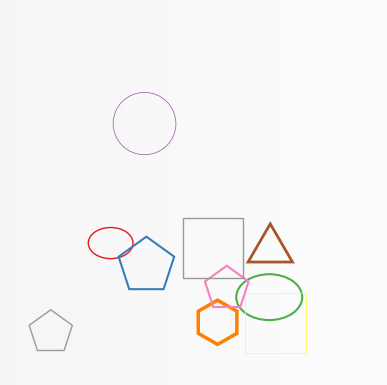[{"shape": "oval", "thickness": 1, "radius": 0.29, "center": [0.286, 0.369]}, {"shape": "pentagon", "thickness": 1.5, "radius": 0.38, "center": [0.378, 0.31]}, {"shape": "oval", "thickness": 1.5, "radius": 0.43, "center": [0.695, 0.228]}, {"shape": "circle", "thickness": 0.5, "radius": 0.4, "center": [0.373, 0.679]}, {"shape": "hexagon", "thickness": 2.5, "radius": 0.29, "center": [0.561, 0.163]}, {"shape": "square", "thickness": 0.5, "radius": 0.39, "center": [0.711, 0.161]}, {"shape": "triangle", "thickness": 2, "radius": 0.33, "center": [0.697, 0.352]}, {"shape": "pentagon", "thickness": 1.5, "radius": 0.3, "center": [0.585, 0.251]}, {"shape": "square", "thickness": 1, "radius": 0.39, "center": [0.549, 0.355]}, {"shape": "pentagon", "thickness": 1, "radius": 0.29, "center": [0.131, 0.137]}]